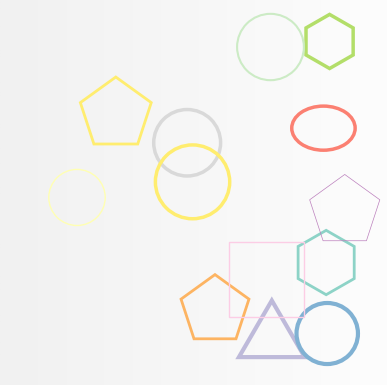[{"shape": "hexagon", "thickness": 2, "radius": 0.42, "center": [0.842, 0.318]}, {"shape": "circle", "thickness": 1, "radius": 0.36, "center": [0.199, 0.487]}, {"shape": "triangle", "thickness": 3, "radius": 0.49, "center": [0.701, 0.121]}, {"shape": "oval", "thickness": 2.5, "radius": 0.41, "center": [0.835, 0.667]}, {"shape": "circle", "thickness": 3, "radius": 0.4, "center": [0.844, 0.134]}, {"shape": "pentagon", "thickness": 2, "radius": 0.46, "center": [0.555, 0.195]}, {"shape": "hexagon", "thickness": 2.5, "radius": 0.35, "center": [0.851, 0.892]}, {"shape": "square", "thickness": 1, "radius": 0.48, "center": [0.687, 0.275]}, {"shape": "circle", "thickness": 2.5, "radius": 0.43, "center": [0.483, 0.629]}, {"shape": "pentagon", "thickness": 0.5, "radius": 0.48, "center": [0.89, 0.452]}, {"shape": "circle", "thickness": 1.5, "radius": 0.43, "center": [0.698, 0.878]}, {"shape": "circle", "thickness": 2.5, "radius": 0.48, "center": [0.497, 0.528]}, {"shape": "pentagon", "thickness": 2, "radius": 0.48, "center": [0.299, 0.704]}]